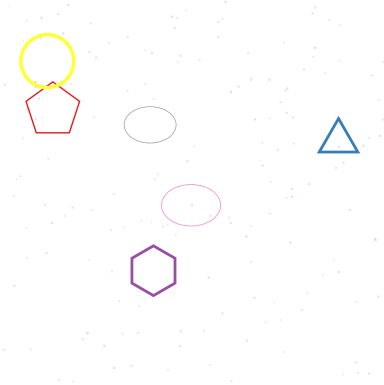[{"shape": "pentagon", "thickness": 1, "radius": 0.37, "center": [0.137, 0.714]}, {"shape": "triangle", "thickness": 2, "radius": 0.29, "center": [0.879, 0.634]}, {"shape": "hexagon", "thickness": 2, "radius": 0.32, "center": [0.399, 0.297]}, {"shape": "circle", "thickness": 2.5, "radius": 0.34, "center": [0.123, 0.841]}, {"shape": "oval", "thickness": 0.5, "radius": 0.38, "center": [0.496, 0.467]}, {"shape": "oval", "thickness": 0.5, "radius": 0.34, "center": [0.39, 0.676]}]